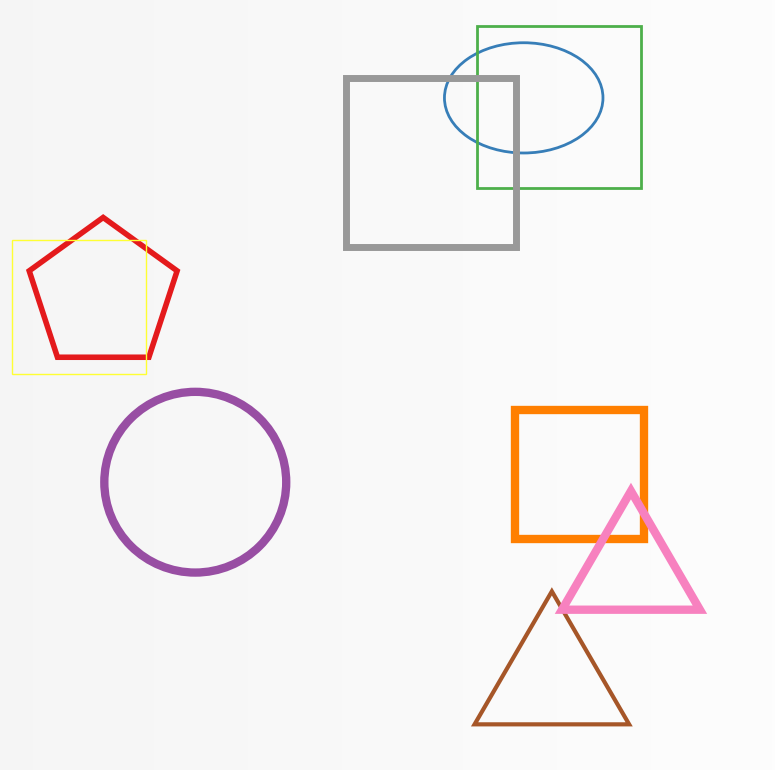[{"shape": "pentagon", "thickness": 2, "radius": 0.5, "center": [0.133, 0.617]}, {"shape": "oval", "thickness": 1, "radius": 0.51, "center": [0.676, 0.873]}, {"shape": "square", "thickness": 1, "radius": 0.53, "center": [0.721, 0.861]}, {"shape": "circle", "thickness": 3, "radius": 0.59, "center": [0.252, 0.374]}, {"shape": "square", "thickness": 3, "radius": 0.42, "center": [0.747, 0.384]}, {"shape": "square", "thickness": 0.5, "radius": 0.43, "center": [0.102, 0.601]}, {"shape": "triangle", "thickness": 1.5, "radius": 0.58, "center": [0.712, 0.117]}, {"shape": "triangle", "thickness": 3, "radius": 0.51, "center": [0.814, 0.26]}, {"shape": "square", "thickness": 2.5, "radius": 0.55, "center": [0.556, 0.789]}]